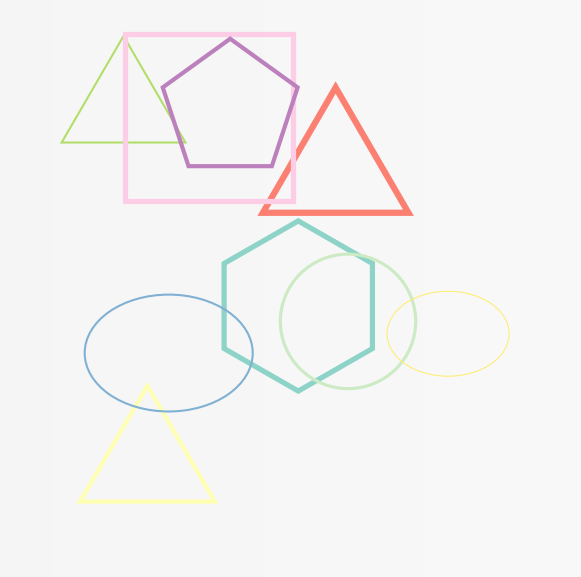[{"shape": "hexagon", "thickness": 2.5, "radius": 0.74, "center": [0.513, 0.469]}, {"shape": "triangle", "thickness": 2, "radius": 0.67, "center": [0.254, 0.197]}, {"shape": "triangle", "thickness": 3, "radius": 0.72, "center": [0.577, 0.703]}, {"shape": "oval", "thickness": 1, "radius": 0.72, "center": [0.29, 0.388]}, {"shape": "triangle", "thickness": 1, "radius": 0.61, "center": [0.213, 0.814]}, {"shape": "square", "thickness": 2.5, "radius": 0.72, "center": [0.359, 0.796]}, {"shape": "pentagon", "thickness": 2, "radius": 0.61, "center": [0.396, 0.81]}, {"shape": "circle", "thickness": 1.5, "radius": 0.58, "center": [0.599, 0.443]}, {"shape": "oval", "thickness": 0.5, "radius": 0.53, "center": [0.771, 0.421]}]